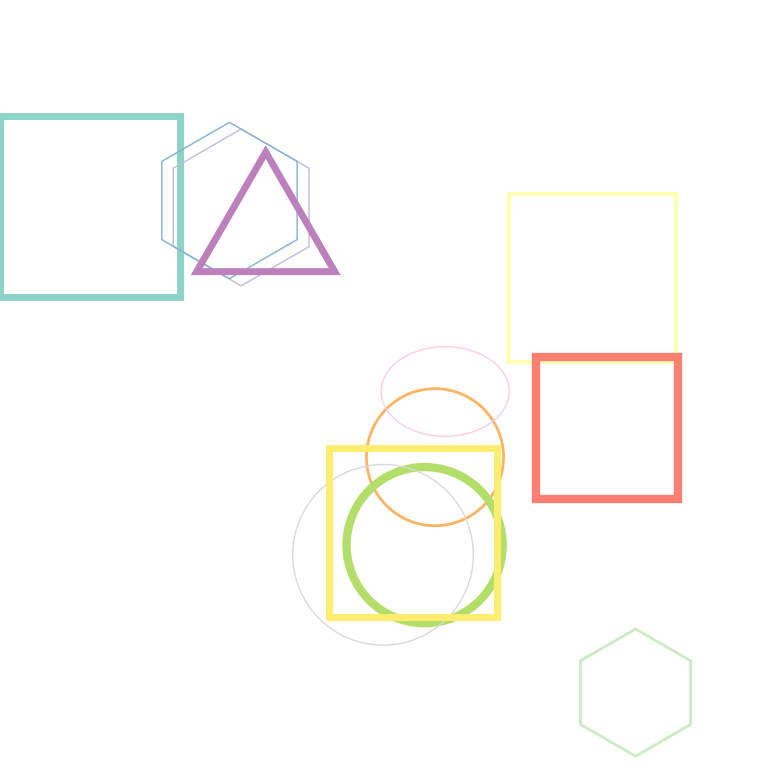[{"shape": "square", "thickness": 2.5, "radius": 0.58, "center": [0.117, 0.732]}, {"shape": "square", "thickness": 1.5, "radius": 0.54, "center": [0.769, 0.639]}, {"shape": "hexagon", "thickness": 0.5, "radius": 0.51, "center": [0.313, 0.731]}, {"shape": "square", "thickness": 3, "radius": 0.46, "center": [0.788, 0.445]}, {"shape": "hexagon", "thickness": 0.5, "radius": 0.51, "center": [0.298, 0.74]}, {"shape": "circle", "thickness": 1, "radius": 0.45, "center": [0.565, 0.406]}, {"shape": "circle", "thickness": 3, "radius": 0.51, "center": [0.551, 0.292]}, {"shape": "oval", "thickness": 0.5, "radius": 0.42, "center": [0.578, 0.492]}, {"shape": "circle", "thickness": 0.5, "radius": 0.59, "center": [0.497, 0.279]}, {"shape": "triangle", "thickness": 2.5, "radius": 0.52, "center": [0.345, 0.699]}, {"shape": "hexagon", "thickness": 1, "radius": 0.41, "center": [0.825, 0.101]}, {"shape": "square", "thickness": 2.5, "radius": 0.55, "center": [0.536, 0.308]}]